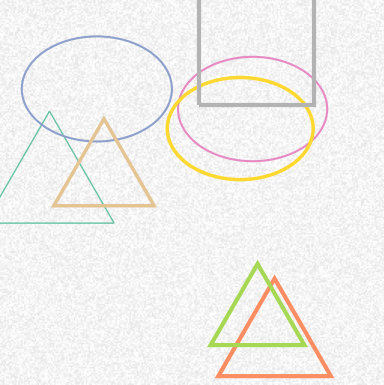[{"shape": "triangle", "thickness": 1, "radius": 0.97, "center": [0.129, 0.517]}, {"shape": "triangle", "thickness": 3, "radius": 0.84, "center": [0.713, 0.107]}, {"shape": "oval", "thickness": 1.5, "radius": 0.97, "center": [0.252, 0.769]}, {"shape": "oval", "thickness": 1.5, "radius": 0.97, "center": [0.656, 0.717]}, {"shape": "triangle", "thickness": 3, "radius": 0.7, "center": [0.669, 0.174]}, {"shape": "oval", "thickness": 2.5, "radius": 0.95, "center": [0.624, 0.666]}, {"shape": "triangle", "thickness": 2.5, "radius": 0.75, "center": [0.27, 0.541]}, {"shape": "square", "thickness": 3, "radius": 0.74, "center": [0.666, 0.877]}]